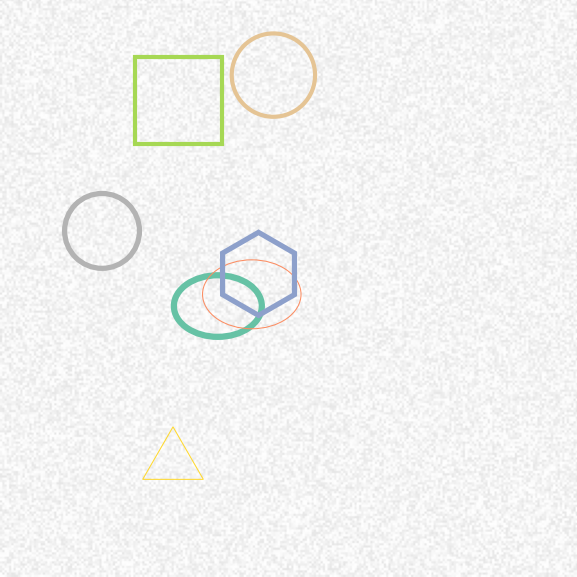[{"shape": "oval", "thickness": 3, "radius": 0.38, "center": [0.377, 0.469]}, {"shape": "oval", "thickness": 0.5, "radius": 0.43, "center": [0.436, 0.49]}, {"shape": "hexagon", "thickness": 2.5, "radius": 0.36, "center": [0.448, 0.525]}, {"shape": "square", "thickness": 2, "radius": 0.37, "center": [0.309, 0.825]}, {"shape": "triangle", "thickness": 0.5, "radius": 0.3, "center": [0.3, 0.199]}, {"shape": "circle", "thickness": 2, "radius": 0.36, "center": [0.473, 0.869]}, {"shape": "circle", "thickness": 2.5, "radius": 0.32, "center": [0.177, 0.599]}]